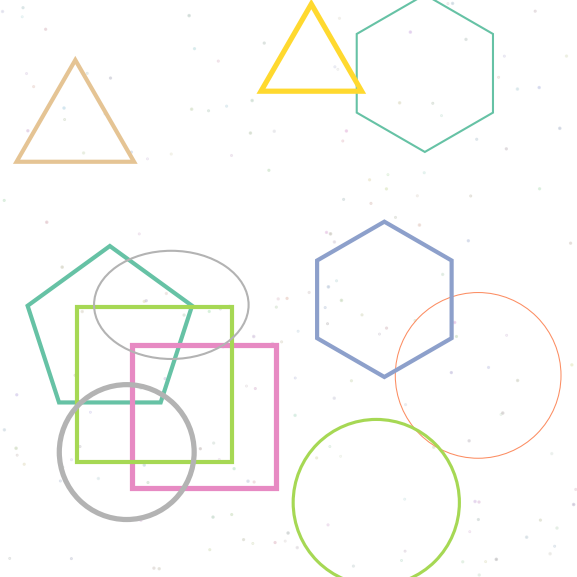[{"shape": "hexagon", "thickness": 1, "radius": 0.68, "center": [0.736, 0.872]}, {"shape": "pentagon", "thickness": 2, "radius": 0.75, "center": [0.19, 0.423]}, {"shape": "circle", "thickness": 0.5, "radius": 0.72, "center": [0.828, 0.349]}, {"shape": "hexagon", "thickness": 2, "radius": 0.67, "center": [0.666, 0.481]}, {"shape": "square", "thickness": 2.5, "radius": 0.62, "center": [0.353, 0.278]}, {"shape": "square", "thickness": 2, "radius": 0.67, "center": [0.267, 0.333]}, {"shape": "circle", "thickness": 1.5, "radius": 0.72, "center": [0.652, 0.129]}, {"shape": "triangle", "thickness": 2.5, "radius": 0.5, "center": [0.539, 0.892]}, {"shape": "triangle", "thickness": 2, "radius": 0.59, "center": [0.13, 0.778]}, {"shape": "oval", "thickness": 1, "radius": 0.67, "center": [0.297, 0.471]}, {"shape": "circle", "thickness": 2.5, "radius": 0.58, "center": [0.219, 0.216]}]